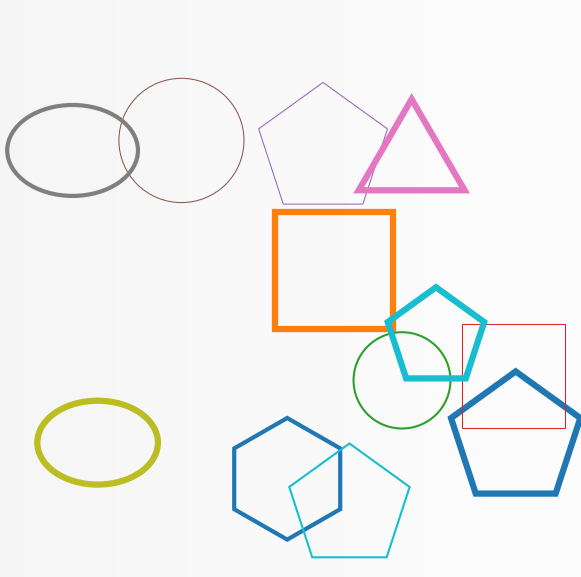[{"shape": "pentagon", "thickness": 3, "radius": 0.58, "center": [0.887, 0.239]}, {"shape": "hexagon", "thickness": 2, "radius": 0.53, "center": [0.494, 0.17]}, {"shape": "square", "thickness": 3, "radius": 0.51, "center": [0.574, 0.53]}, {"shape": "circle", "thickness": 1, "radius": 0.42, "center": [0.692, 0.34]}, {"shape": "square", "thickness": 0.5, "radius": 0.45, "center": [0.883, 0.348]}, {"shape": "pentagon", "thickness": 0.5, "radius": 0.58, "center": [0.556, 0.74]}, {"shape": "circle", "thickness": 0.5, "radius": 0.54, "center": [0.312, 0.756]}, {"shape": "triangle", "thickness": 3, "radius": 0.53, "center": [0.708, 0.722]}, {"shape": "oval", "thickness": 2, "radius": 0.56, "center": [0.125, 0.739]}, {"shape": "oval", "thickness": 3, "radius": 0.52, "center": [0.168, 0.233]}, {"shape": "pentagon", "thickness": 1, "radius": 0.54, "center": [0.601, 0.122]}, {"shape": "pentagon", "thickness": 3, "radius": 0.44, "center": [0.75, 0.414]}]